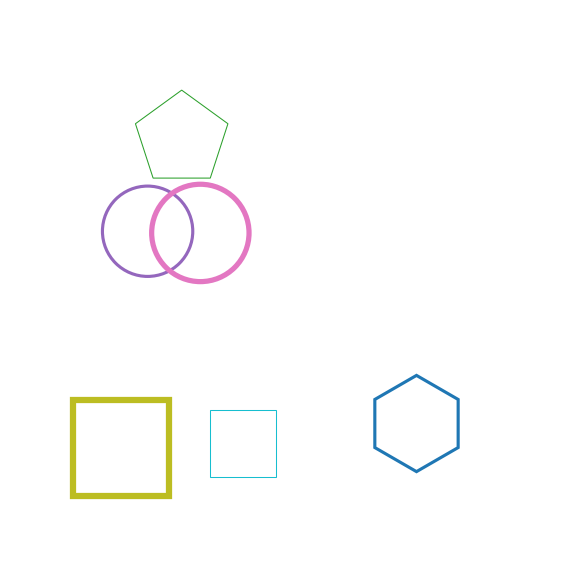[{"shape": "hexagon", "thickness": 1.5, "radius": 0.42, "center": [0.721, 0.266]}, {"shape": "pentagon", "thickness": 0.5, "radius": 0.42, "center": [0.315, 0.759]}, {"shape": "circle", "thickness": 1.5, "radius": 0.39, "center": [0.256, 0.599]}, {"shape": "circle", "thickness": 2.5, "radius": 0.42, "center": [0.347, 0.596]}, {"shape": "square", "thickness": 3, "radius": 0.42, "center": [0.21, 0.223]}, {"shape": "square", "thickness": 0.5, "radius": 0.29, "center": [0.421, 0.231]}]